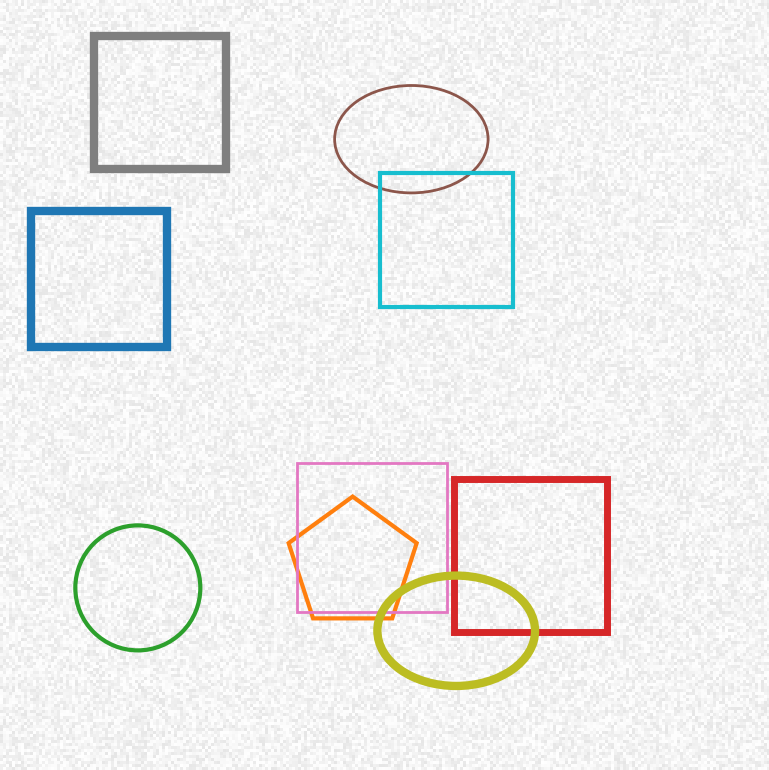[{"shape": "square", "thickness": 3, "radius": 0.44, "center": [0.128, 0.637]}, {"shape": "pentagon", "thickness": 1.5, "radius": 0.44, "center": [0.458, 0.268]}, {"shape": "circle", "thickness": 1.5, "radius": 0.41, "center": [0.179, 0.237]}, {"shape": "square", "thickness": 2.5, "radius": 0.5, "center": [0.689, 0.278]}, {"shape": "oval", "thickness": 1, "radius": 0.5, "center": [0.534, 0.819]}, {"shape": "square", "thickness": 1, "radius": 0.49, "center": [0.483, 0.302]}, {"shape": "square", "thickness": 3, "radius": 0.43, "center": [0.208, 0.867]}, {"shape": "oval", "thickness": 3, "radius": 0.51, "center": [0.592, 0.181]}, {"shape": "square", "thickness": 1.5, "radius": 0.43, "center": [0.58, 0.688]}]